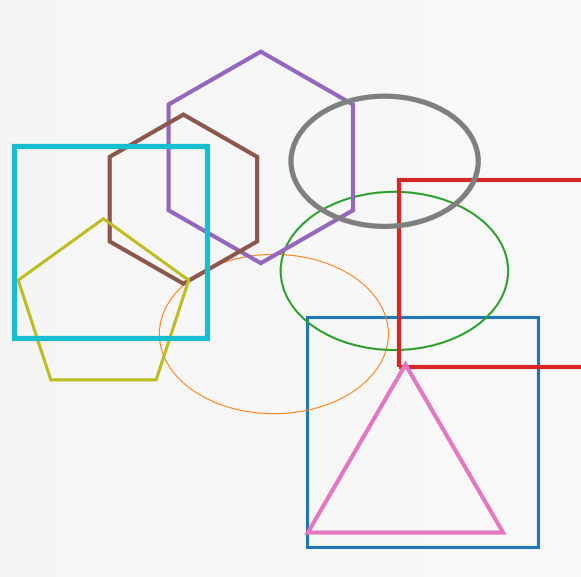[{"shape": "square", "thickness": 1.5, "radius": 0.99, "center": [0.726, 0.251]}, {"shape": "oval", "thickness": 0.5, "radius": 0.99, "center": [0.471, 0.421]}, {"shape": "oval", "thickness": 1, "radius": 0.98, "center": [0.679, 0.53]}, {"shape": "square", "thickness": 2, "radius": 0.81, "center": [0.848, 0.525]}, {"shape": "hexagon", "thickness": 2, "radius": 0.92, "center": [0.449, 0.727]}, {"shape": "hexagon", "thickness": 2, "radius": 0.73, "center": [0.316, 0.654]}, {"shape": "triangle", "thickness": 2, "radius": 0.97, "center": [0.698, 0.174]}, {"shape": "oval", "thickness": 2.5, "radius": 0.81, "center": [0.662, 0.72]}, {"shape": "pentagon", "thickness": 1.5, "radius": 0.77, "center": [0.178, 0.466]}, {"shape": "square", "thickness": 2.5, "radius": 0.83, "center": [0.19, 0.58]}]